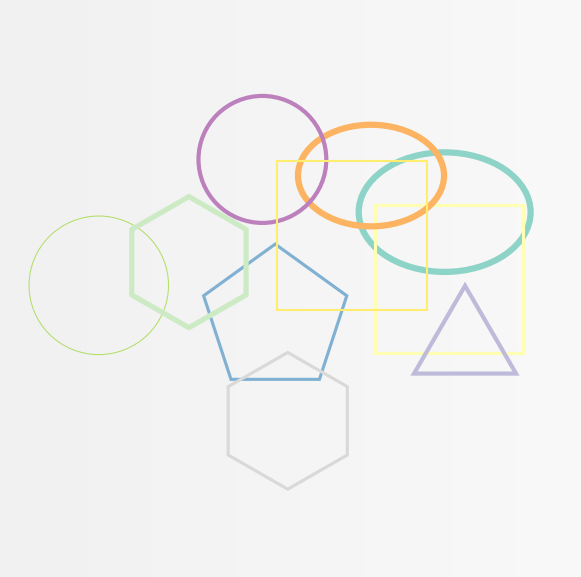[{"shape": "oval", "thickness": 3, "radius": 0.74, "center": [0.765, 0.632]}, {"shape": "square", "thickness": 1.5, "radius": 0.64, "center": [0.773, 0.516]}, {"shape": "triangle", "thickness": 2, "radius": 0.51, "center": [0.8, 0.403]}, {"shape": "pentagon", "thickness": 1.5, "radius": 0.65, "center": [0.473, 0.447]}, {"shape": "oval", "thickness": 3, "radius": 0.63, "center": [0.638, 0.695]}, {"shape": "circle", "thickness": 0.5, "radius": 0.6, "center": [0.17, 0.505]}, {"shape": "hexagon", "thickness": 1.5, "radius": 0.59, "center": [0.495, 0.27]}, {"shape": "circle", "thickness": 2, "radius": 0.55, "center": [0.451, 0.723]}, {"shape": "hexagon", "thickness": 2.5, "radius": 0.57, "center": [0.325, 0.545]}, {"shape": "square", "thickness": 1, "radius": 0.65, "center": [0.606, 0.591]}]